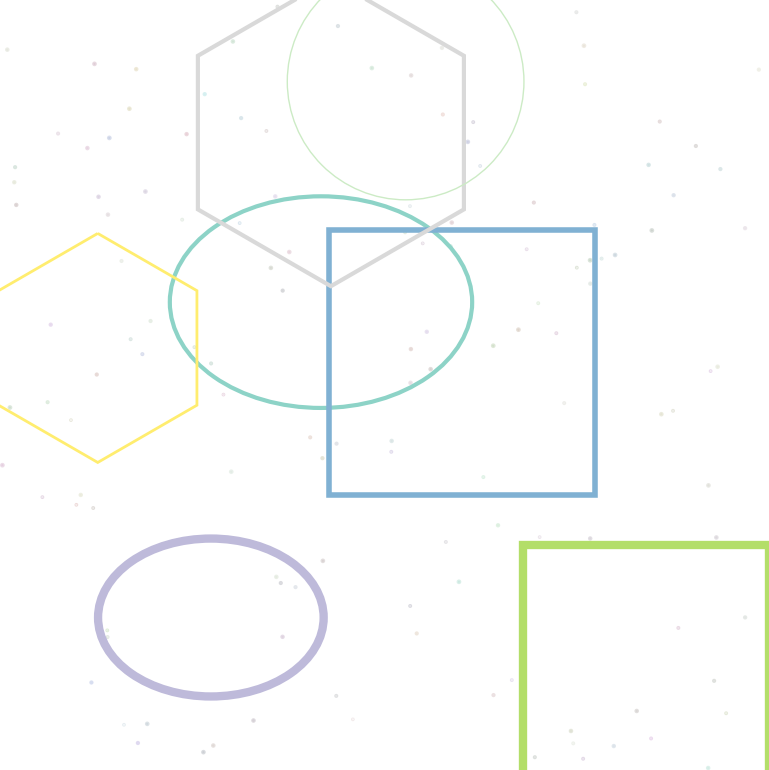[{"shape": "oval", "thickness": 1.5, "radius": 0.98, "center": [0.417, 0.608]}, {"shape": "oval", "thickness": 3, "radius": 0.73, "center": [0.274, 0.198]}, {"shape": "square", "thickness": 2, "radius": 0.86, "center": [0.6, 0.529]}, {"shape": "square", "thickness": 3, "radius": 0.8, "center": [0.839, 0.132]}, {"shape": "hexagon", "thickness": 1.5, "radius": 1.0, "center": [0.43, 0.828]}, {"shape": "circle", "thickness": 0.5, "radius": 0.77, "center": [0.527, 0.894]}, {"shape": "hexagon", "thickness": 1, "radius": 0.74, "center": [0.127, 0.548]}]